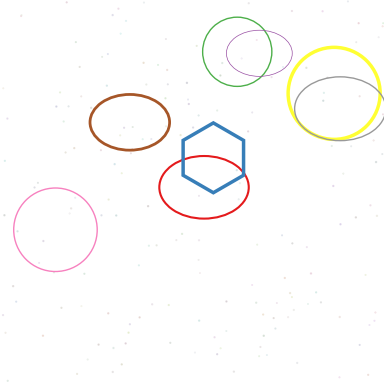[{"shape": "oval", "thickness": 1.5, "radius": 0.58, "center": [0.53, 0.513]}, {"shape": "hexagon", "thickness": 2.5, "radius": 0.45, "center": [0.554, 0.59]}, {"shape": "circle", "thickness": 1, "radius": 0.45, "center": [0.616, 0.865]}, {"shape": "oval", "thickness": 0.5, "radius": 0.43, "center": [0.674, 0.862]}, {"shape": "circle", "thickness": 2.5, "radius": 0.6, "center": [0.868, 0.758]}, {"shape": "oval", "thickness": 2, "radius": 0.52, "center": [0.337, 0.682]}, {"shape": "circle", "thickness": 1, "radius": 0.54, "center": [0.144, 0.403]}, {"shape": "oval", "thickness": 1, "radius": 0.59, "center": [0.884, 0.718]}]